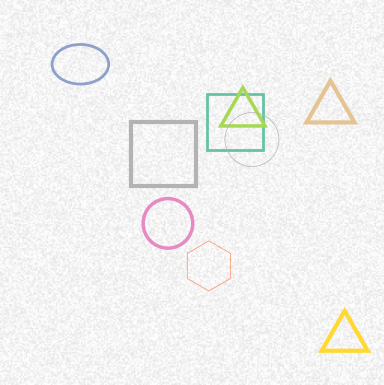[{"shape": "square", "thickness": 2, "radius": 0.36, "center": [0.611, 0.684]}, {"shape": "hexagon", "thickness": 0.5, "radius": 0.33, "center": [0.543, 0.309]}, {"shape": "oval", "thickness": 2, "radius": 0.37, "center": [0.209, 0.833]}, {"shape": "circle", "thickness": 2.5, "radius": 0.32, "center": [0.436, 0.42]}, {"shape": "triangle", "thickness": 2.5, "radius": 0.33, "center": [0.631, 0.706]}, {"shape": "triangle", "thickness": 3, "radius": 0.34, "center": [0.895, 0.123]}, {"shape": "triangle", "thickness": 3, "radius": 0.36, "center": [0.858, 0.718]}, {"shape": "circle", "thickness": 0.5, "radius": 0.35, "center": [0.654, 0.637]}, {"shape": "square", "thickness": 3, "radius": 0.42, "center": [0.425, 0.599]}]